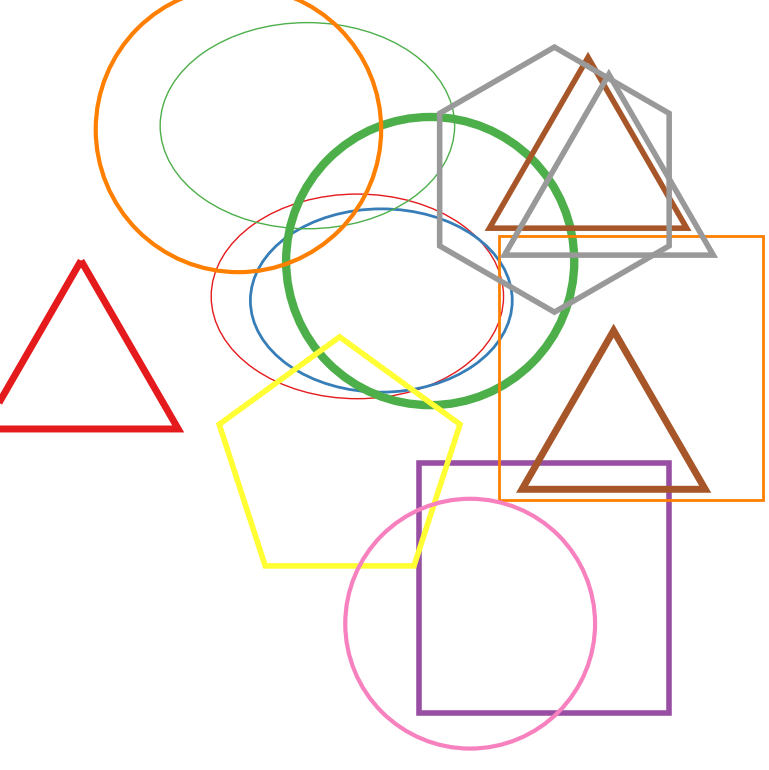[{"shape": "oval", "thickness": 0.5, "radius": 0.95, "center": [0.464, 0.615]}, {"shape": "triangle", "thickness": 2.5, "radius": 0.73, "center": [0.105, 0.516]}, {"shape": "oval", "thickness": 1, "radius": 0.85, "center": [0.495, 0.61]}, {"shape": "oval", "thickness": 0.5, "radius": 0.96, "center": [0.399, 0.837]}, {"shape": "circle", "thickness": 3, "radius": 0.94, "center": [0.559, 0.661]}, {"shape": "square", "thickness": 2, "radius": 0.81, "center": [0.707, 0.236]}, {"shape": "square", "thickness": 1, "radius": 0.86, "center": [0.82, 0.522]}, {"shape": "circle", "thickness": 1.5, "radius": 0.93, "center": [0.31, 0.832]}, {"shape": "pentagon", "thickness": 2, "radius": 0.82, "center": [0.441, 0.398]}, {"shape": "triangle", "thickness": 2, "radius": 0.74, "center": [0.764, 0.778]}, {"shape": "triangle", "thickness": 2.5, "radius": 0.69, "center": [0.797, 0.433]}, {"shape": "circle", "thickness": 1.5, "radius": 0.81, "center": [0.611, 0.19]}, {"shape": "hexagon", "thickness": 2, "radius": 0.86, "center": [0.72, 0.767]}, {"shape": "triangle", "thickness": 2, "radius": 0.78, "center": [0.791, 0.747]}]